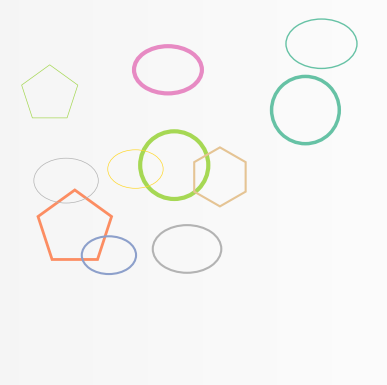[{"shape": "circle", "thickness": 2.5, "radius": 0.44, "center": [0.788, 0.714]}, {"shape": "oval", "thickness": 1, "radius": 0.46, "center": [0.83, 0.886]}, {"shape": "pentagon", "thickness": 2, "radius": 0.5, "center": [0.193, 0.407]}, {"shape": "oval", "thickness": 1.5, "radius": 0.35, "center": [0.281, 0.337]}, {"shape": "oval", "thickness": 3, "radius": 0.44, "center": [0.433, 0.819]}, {"shape": "pentagon", "thickness": 0.5, "radius": 0.38, "center": [0.128, 0.755]}, {"shape": "circle", "thickness": 3, "radius": 0.44, "center": [0.45, 0.571]}, {"shape": "oval", "thickness": 0.5, "radius": 0.36, "center": [0.35, 0.561]}, {"shape": "hexagon", "thickness": 1.5, "radius": 0.38, "center": [0.568, 0.541]}, {"shape": "oval", "thickness": 1.5, "radius": 0.44, "center": [0.483, 0.353]}, {"shape": "oval", "thickness": 0.5, "radius": 0.42, "center": [0.171, 0.531]}]